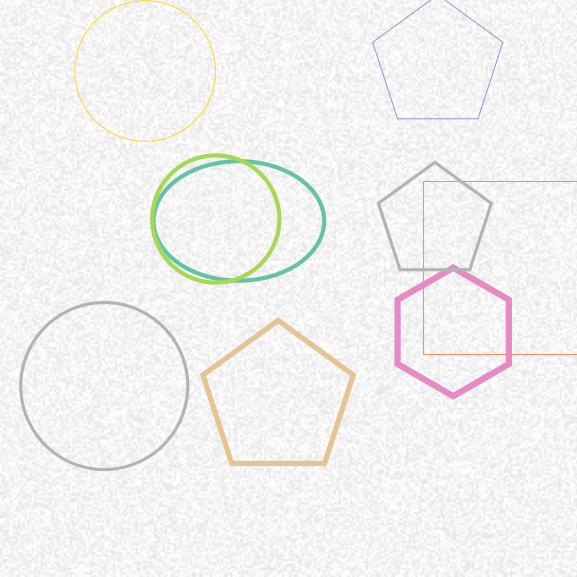[{"shape": "oval", "thickness": 2, "radius": 0.74, "center": [0.414, 0.617]}, {"shape": "square", "thickness": 0.5, "radius": 0.75, "center": [0.883, 0.536]}, {"shape": "pentagon", "thickness": 0.5, "radius": 0.59, "center": [0.758, 0.889]}, {"shape": "hexagon", "thickness": 3, "radius": 0.56, "center": [0.785, 0.424]}, {"shape": "circle", "thickness": 2, "radius": 0.55, "center": [0.374, 0.62]}, {"shape": "circle", "thickness": 0.5, "radius": 0.61, "center": [0.251, 0.876]}, {"shape": "pentagon", "thickness": 2.5, "radius": 0.68, "center": [0.482, 0.307]}, {"shape": "pentagon", "thickness": 1.5, "radius": 0.51, "center": [0.753, 0.615]}, {"shape": "circle", "thickness": 1.5, "radius": 0.72, "center": [0.181, 0.331]}]